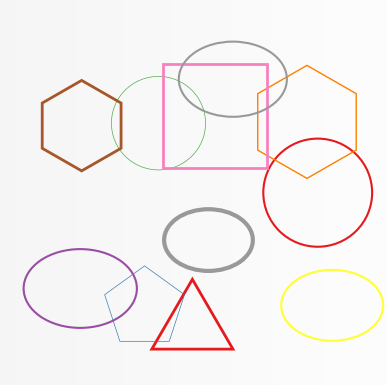[{"shape": "triangle", "thickness": 2, "radius": 0.6, "center": [0.496, 0.154]}, {"shape": "circle", "thickness": 1.5, "radius": 0.7, "center": [0.82, 0.5]}, {"shape": "pentagon", "thickness": 0.5, "radius": 0.54, "center": [0.373, 0.201]}, {"shape": "circle", "thickness": 0.5, "radius": 0.61, "center": [0.409, 0.68]}, {"shape": "oval", "thickness": 1.5, "radius": 0.73, "center": [0.207, 0.251]}, {"shape": "hexagon", "thickness": 1, "radius": 0.73, "center": [0.792, 0.683]}, {"shape": "oval", "thickness": 1.5, "radius": 0.66, "center": [0.857, 0.207]}, {"shape": "hexagon", "thickness": 2, "radius": 0.59, "center": [0.211, 0.674]}, {"shape": "square", "thickness": 2, "radius": 0.67, "center": [0.556, 0.698]}, {"shape": "oval", "thickness": 3, "radius": 0.57, "center": [0.538, 0.376]}, {"shape": "oval", "thickness": 1.5, "radius": 0.7, "center": [0.601, 0.794]}]